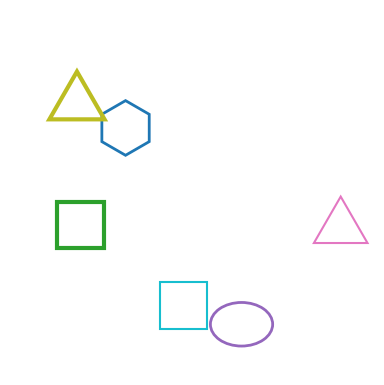[{"shape": "hexagon", "thickness": 2, "radius": 0.36, "center": [0.326, 0.668]}, {"shape": "square", "thickness": 3, "radius": 0.3, "center": [0.208, 0.416]}, {"shape": "oval", "thickness": 2, "radius": 0.4, "center": [0.627, 0.158]}, {"shape": "triangle", "thickness": 1.5, "radius": 0.4, "center": [0.885, 0.409]}, {"shape": "triangle", "thickness": 3, "radius": 0.41, "center": [0.2, 0.731]}, {"shape": "square", "thickness": 1.5, "radius": 0.31, "center": [0.476, 0.206]}]